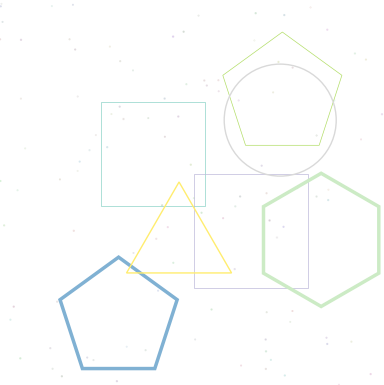[{"shape": "square", "thickness": 0.5, "radius": 0.68, "center": [0.398, 0.599]}, {"shape": "square", "thickness": 0.5, "radius": 0.74, "center": [0.651, 0.401]}, {"shape": "pentagon", "thickness": 2.5, "radius": 0.8, "center": [0.308, 0.172]}, {"shape": "pentagon", "thickness": 0.5, "radius": 0.81, "center": [0.733, 0.754]}, {"shape": "circle", "thickness": 1, "radius": 0.73, "center": [0.728, 0.688]}, {"shape": "hexagon", "thickness": 2.5, "radius": 0.86, "center": [0.834, 0.377]}, {"shape": "triangle", "thickness": 1, "radius": 0.79, "center": [0.465, 0.37]}]